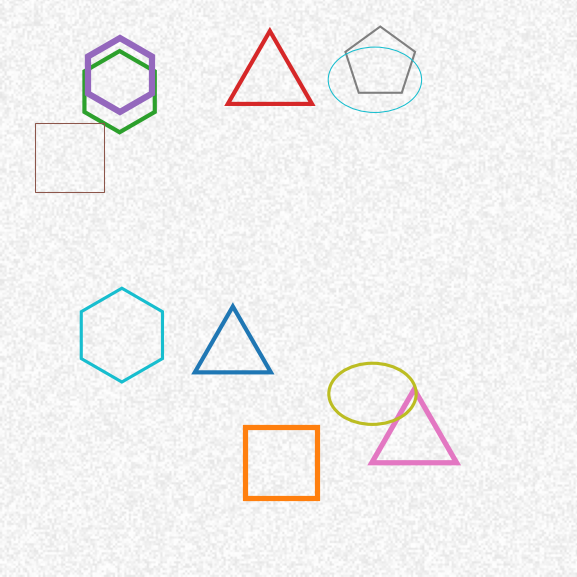[{"shape": "triangle", "thickness": 2, "radius": 0.38, "center": [0.403, 0.392]}, {"shape": "square", "thickness": 2.5, "radius": 0.31, "center": [0.486, 0.198]}, {"shape": "hexagon", "thickness": 2, "radius": 0.35, "center": [0.207, 0.84]}, {"shape": "triangle", "thickness": 2, "radius": 0.42, "center": [0.467, 0.861]}, {"shape": "hexagon", "thickness": 3, "radius": 0.32, "center": [0.208, 0.869]}, {"shape": "square", "thickness": 0.5, "radius": 0.3, "center": [0.121, 0.726]}, {"shape": "triangle", "thickness": 2.5, "radius": 0.42, "center": [0.717, 0.24]}, {"shape": "pentagon", "thickness": 1, "radius": 0.32, "center": [0.658, 0.89]}, {"shape": "oval", "thickness": 1.5, "radius": 0.38, "center": [0.645, 0.317]}, {"shape": "hexagon", "thickness": 1.5, "radius": 0.41, "center": [0.211, 0.419]}, {"shape": "oval", "thickness": 0.5, "radius": 0.4, "center": [0.649, 0.861]}]